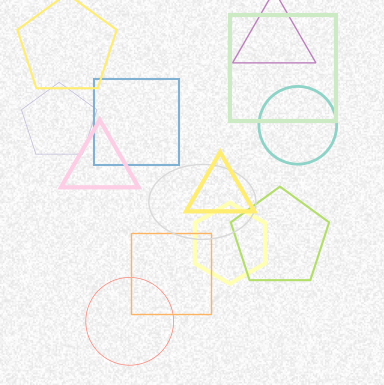[{"shape": "circle", "thickness": 2, "radius": 0.5, "center": [0.773, 0.675]}, {"shape": "hexagon", "thickness": 3, "radius": 0.53, "center": [0.597, 0.368]}, {"shape": "pentagon", "thickness": 0.5, "radius": 0.52, "center": [0.154, 0.683]}, {"shape": "circle", "thickness": 0.5, "radius": 0.57, "center": [0.337, 0.165]}, {"shape": "square", "thickness": 1.5, "radius": 0.55, "center": [0.354, 0.683]}, {"shape": "square", "thickness": 1, "radius": 0.52, "center": [0.444, 0.289]}, {"shape": "pentagon", "thickness": 1.5, "radius": 0.67, "center": [0.727, 0.381]}, {"shape": "triangle", "thickness": 3, "radius": 0.58, "center": [0.259, 0.572]}, {"shape": "oval", "thickness": 1, "radius": 0.7, "center": [0.526, 0.476]}, {"shape": "triangle", "thickness": 1, "radius": 0.62, "center": [0.712, 0.899]}, {"shape": "square", "thickness": 3, "radius": 0.69, "center": [0.736, 0.824]}, {"shape": "pentagon", "thickness": 1.5, "radius": 0.68, "center": [0.174, 0.881]}, {"shape": "triangle", "thickness": 3, "radius": 0.51, "center": [0.572, 0.502]}]